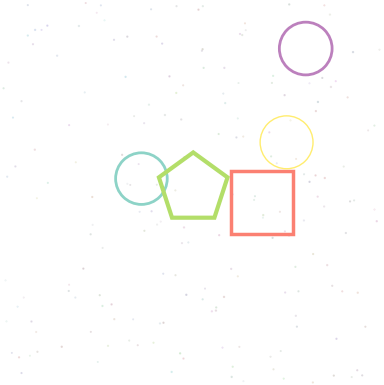[{"shape": "circle", "thickness": 2, "radius": 0.34, "center": [0.367, 0.536]}, {"shape": "square", "thickness": 2.5, "radius": 0.41, "center": [0.681, 0.473]}, {"shape": "pentagon", "thickness": 3, "radius": 0.47, "center": [0.502, 0.51]}, {"shape": "circle", "thickness": 2, "radius": 0.34, "center": [0.794, 0.874]}, {"shape": "circle", "thickness": 1, "radius": 0.34, "center": [0.744, 0.63]}]